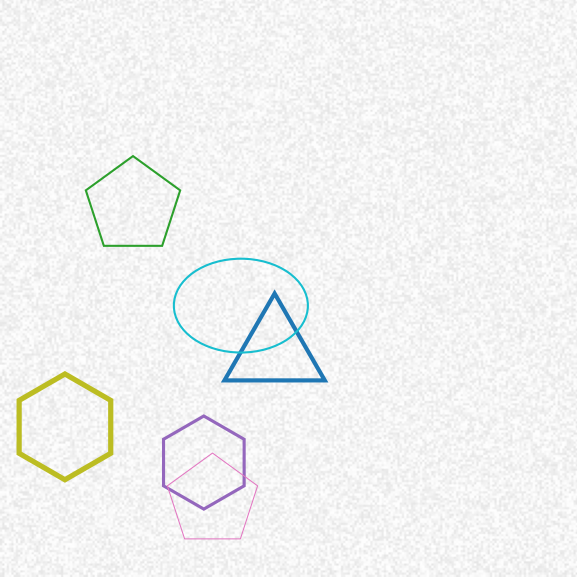[{"shape": "triangle", "thickness": 2, "radius": 0.5, "center": [0.476, 0.391]}, {"shape": "pentagon", "thickness": 1, "radius": 0.43, "center": [0.23, 0.643]}, {"shape": "hexagon", "thickness": 1.5, "radius": 0.4, "center": [0.353, 0.198]}, {"shape": "pentagon", "thickness": 0.5, "radius": 0.41, "center": [0.368, 0.132]}, {"shape": "hexagon", "thickness": 2.5, "radius": 0.46, "center": [0.112, 0.26]}, {"shape": "oval", "thickness": 1, "radius": 0.58, "center": [0.417, 0.47]}]